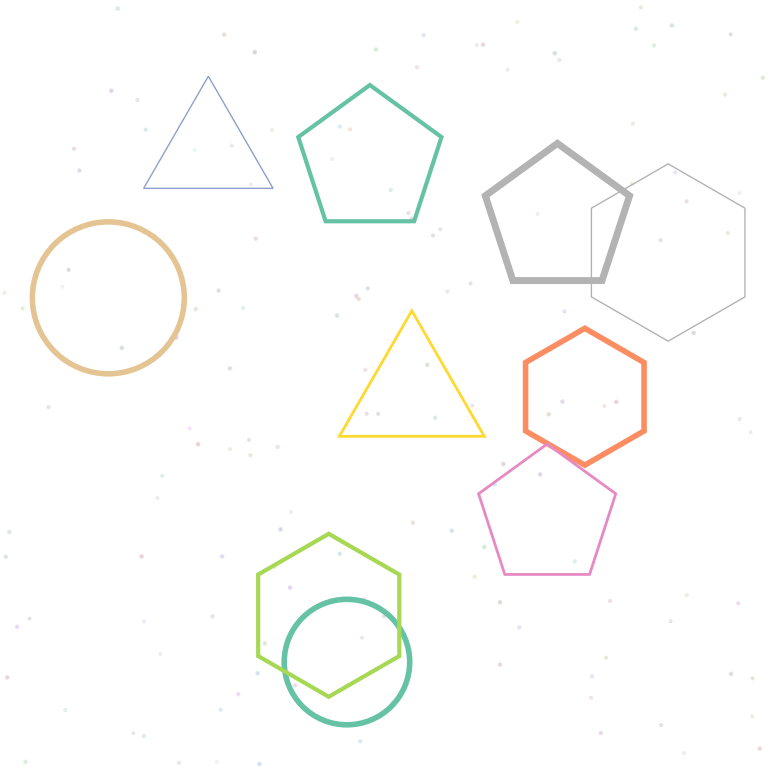[{"shape": "circle", "thickness": 2, "radius": 0.41, "center": [0.451, 0.14]}, {"shape": "pentagon", "thickness": 1.5, "radius": 0.49, "center": [0.48, 0.792]}, {"shape": "hexagon", "thickness": 2, "radius": 0.44, "center": [0.759, 0.485]}, {"shape": "triangle", "thickness": 0.5, "radius": 0.49, "center": [0.271, 0.804]}, {"shape": "pentagon", "thickness": 1, "radius": 0.47, "center": [0.711, 0.33]}, {"shape": "hexagon", "thickness": 1.5, "radius": 0.53, "center": [0.427, 0.201]}, {"shape": "triangle", "thickness": 1, "radius": 0.54, "center": [0.535, 0.488]}, {"shape": "circle", "thickness": 2, "radius": 0.49, "center": [0.141, 0.613]}, {"shape": "pentagon", "thickness": 2.5, "radius": 0.49, "center": [0.724, 0.715]}, {"shape": "hexagon", "thickness": 0.5, "radius": 0.58, "center": [0.868, 0.672]}]